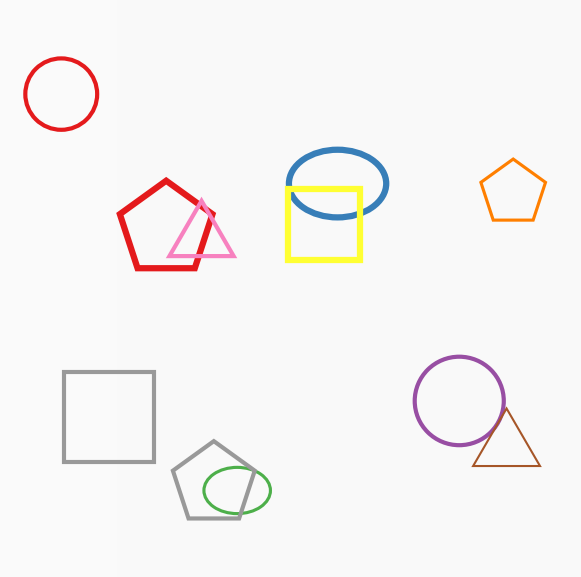[{"shape": "circle", "thickness": 2, "radius": 0.31, "center": [0.105, 0.836]}, {"shape": "pentagon", "thickness": 3, "radius": 0.42, "center": [0.286, 0.602]}, {"shape": "oval", "thickness": 3, "radius": 0.42, "center": [0.581, 0.681]}, {"shape": "oval", "thickness": 1.5, "radius": 0.29, "center": [0.408, 0.15]}, {"shape": "circle", "thickness": 2, "radius": 0.38, "center": [0.79, 0.305]}, {"shape": "pentagon", "thickness": 1.5, "radius": 0.29, "center": [0.883, 0.665]}, {"shape": "square", "thickness": 3, "radius": 0.31, "center": [0.558, 0.611]}, {"shape": "triangle", "thickness": 1, "radius": 0.33, "center": [0.872, 0.225]}, {"shape": "triangle", "thickness": 2, "radius": 0.32, "center": [0.347, 0.588]}, {"shape": "pentagon", "thickness": 2, "radius": 0.37, "center": [0.368, 0.161]}, {"shape": "square", "thickness": 2, "radius": 0.39, "center": [0.187, 0.276]}]